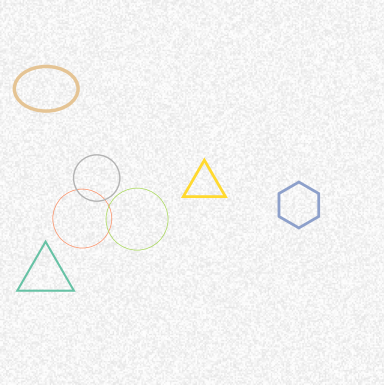[{"shape": "triangle", "thickness": 1.5, "radius": 0.42, "center": [0.118, 0.287]}, {"shape": "circle", "thickness": 0.5, "radius": 0.38, "center": [0.214, 0.432]}, {"shape": "hexagon", "thickness": 2, "radius": 0.3, "center": [0.776, 0.468]}, {"shape": "circle", "thickness": 0.5, "radius": 0.4, "center": [0.356, 0.431]}, {"shape": "triangle", "thickness": 2, "radius": 0.32, "center": [0.531, 0.521]}, {"shape": "oval", "thickness": 2.5, "radius": 0.41, "center": [0.12, 0.769]}, {"shape": "circle", "thickness": 1, "radius": 0.3, "center": [0.251, 0.538]}]